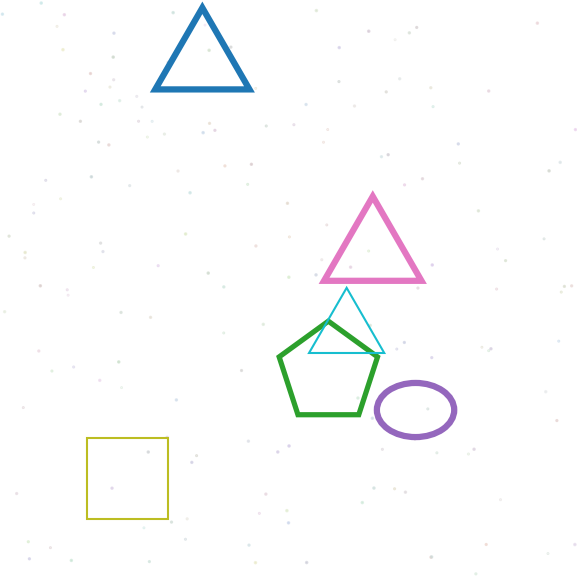[{"shape": "triangle", "thickness": 3, "radius": 0.47, "center": [0.35, 0.891]}, {"shape": "pentagon", "thickness": 2.5, "radius": 0.45, "center": [0.569, 0.353]}, {"shape": "oval", "thickness": 3, "radius": 0.33, "center": [0.72, 0.289]}, {"shape": "triangle", "thickness": 3, "radius": 0.49, "center": [0.645, 0.562]}, {"shape": "square", "thickness": 1, "radius": 0.35, "center": [0.221, 0.171]}, {"shape": "triangle", "thickness": 1, "radius": 0.38, "center": [0.6, 0.425]}]